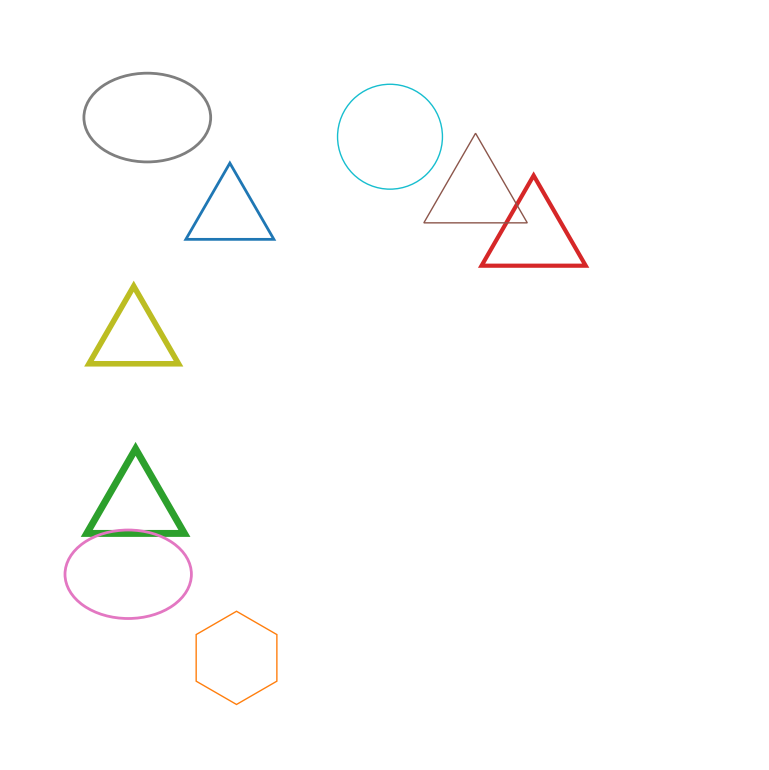[{"shape": "triangle", "thickness": 1, "radius": 0.33, "center": [0.299, 0.722]}, {"shape": "hexagon", "thickness": 0.5, "radius": 0.3, "center": [0.307, 0.146]}, {"shape": "triangle", "thickness": 2.5, "radius": 0.37, "center": [0.176, 0.344]}, {"shape": "triangle", "thickness": 1.5, "radius": 0.39, "center": [0.693, 0.694]}, {"shape": "triangle", "thickness": 0.5, "radius": 0.39, "center": [0.618, 0.749]}, {"shape": "oval", "thickness": 1, "radius": 0.41, "center": [0.166, 0.254]}, {"shape": "oval", "thickness": 1, "radius": 0.41, "center": [0.191, 0.847]}, {"shape": "triangle", "thickness": 2, "radius": 0.34, "center": [0.174, 0.561]}, {"shape": "circle", "thickness": 0.5, "radius": 0.34, "center": [0.506, 0.822]}]